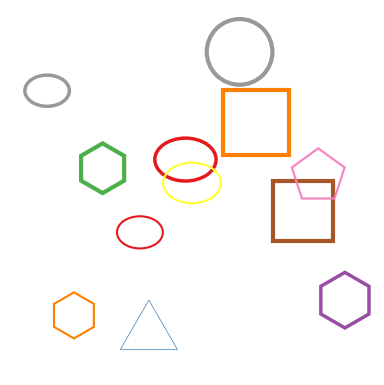[{"shape": "oval", "thickness": 1.5, "radius": 0.3, "center": [0.363, 0.397]}, {"shape": "oval", "thickness": 2.5, "radius": 0.4, "center": [0.482, 0.586]}, {"shape": "triangle", "thickness": 0.5, "radius": 0.43, "center": [0.387, 0.135]}, {"shape": "hexagon", "thickness": 3, "radius": 0.32, "center": [0.267, 0.563]}, {"shape": "hexagon", "thickness": 2.5, "radius": 0.36, "center": [0.896, 0.22]}, {"shape": "square", "thickness": 3, "radius": 0.43, "center": [0.664, 0.682]}, {"shape": "hexagon", "thickness": 1.5, "radius": 0.3, "center": [0.192, 0.181]}, {"shape": "oval", "thickness": 1.5, "radius": 0.38, "center": [0.499, 0.525]}, {"shape": "square", "thickness": 3, "radius": 0.39, "center": [0.786, 0.451]}, {"shape": "pentagon", "thickness": 1.5, "radius": 0.36, "center": [0.827, 0.543]}, {"shape": "oval", "thickness": 2.5, "radius": 0.29, "center": [0.122, 0.764]}, {"shape": "circle", "thickness": 3, "radius": 0.43, "center": [0.622, 0.865]}]